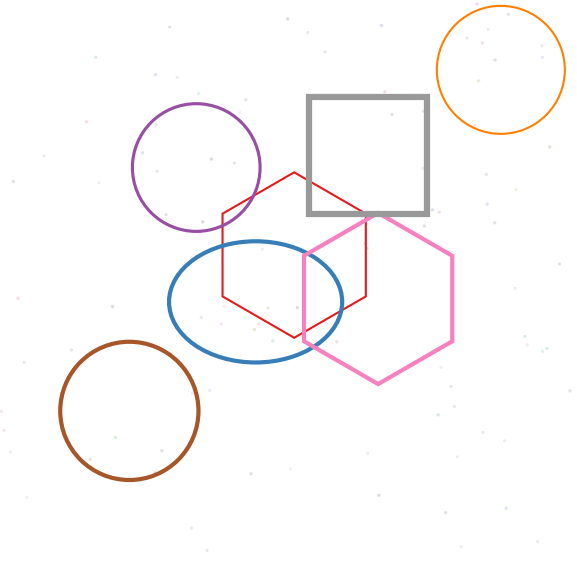[{"shape": "hexagon", "thickness": 1, "radius": 0.72, "center": [0.509, 0.557]}, {"shape": "oval", "thickness": 2, "radius": 0.75, "center": [0.443, 0.476]}, {"shape": "circle", "thickness": 1.5, "radius": 0.55, "center": [0.34, 0.709]}, {"shape": "circle", "thickness": 1, "radius": 0.55, "center": [0.867, 0.878]}, {"shape": "circle", "thickness": 2, "radius": 0.6, "center": [0.224, 0.288]}, {"shape": "hexagon", "thickness": 2, "radius": 0.74, "center": [0.655, 0.482]}, {"shape": "square", "thickness": 3, "radius": 0.51, "center": [0.637, 0.729]}]